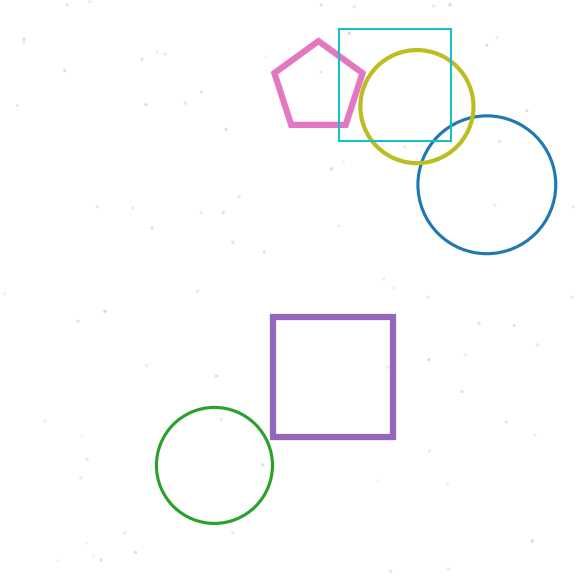[{"shape": "circle", "thickness": 1.5, "radius": 0.6, "center": [0.843, 0.679]}, {"shape": "circle", "thickness": 1.5, "radius": 0.5, "center": [0.371, 0.193]}, {"shape": "square", "thickness": 3, "radius": 0.52, "center": [0.577, 0.346]}, {"shape": "pentagon", "thickness": 3, "radius": 0.4, "center": [0.551, 0.848]}, {"shape": "circle", "thickness": 2, "radius": 0.49, "center": [0.722, 0.815]}, {"shape": "square", "thickness": 1, "radius": 0.48, "center": [0.684, 0.852]}]